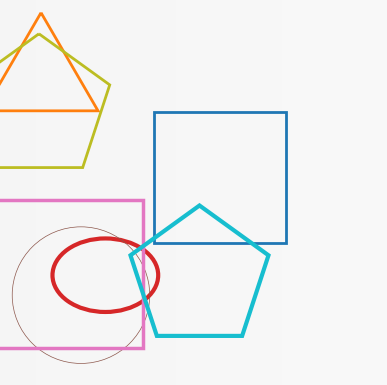[{"shape": "square", "thickness": 2, "radius": 0.85, "center": [0.568, 0.539]}, {"shape": "triangle", "thickness": 2, "radius": 0.85, "center": [0.106, 0.797]}, {"shape": "oval", "thickness": 3, "radius": 0.68, "center": [0.272, 0.285]}, {"shape": "circle", "thickness": 0.5, "radius": 0.89, "center": [0.209, 0.233]}, {"shape": "square", "thickness": 2.5, "radius": 0.96, "center": [0.176, 0.289]}, {"shape": "pentagon", "thickness": 2, "radius": 0.96, "center": [0.1, 0.72]}, {"shape": "pentagon", "thickness": 3, "radius": 0.94, "center": [0.515, 0.279]}]